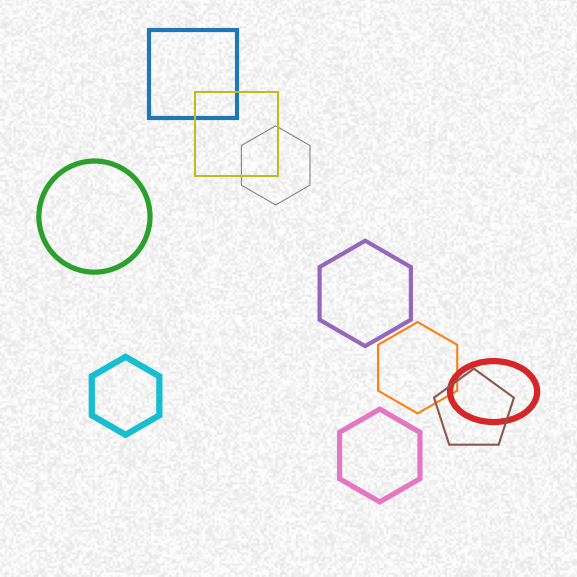[{"shape": "square", "thickness": 2, "radius": 0.38, "center": [0.334, 0.871]}, {"shape": "hexagon", "thickness": 1, "radius": 0.4, "center": [0.723, 0.362]}, {"shape": "circle", "thickness": 2.5, "radius": 0.48, "center": [0.164, 0.624]}, {"shape": "oval", "thickness": 3, "radius": 0.38, "center": [0.855, 0.321]}, {"shape": "hexagon", "thickness": 2, "radius": 0.46, "center": [0.632, 0.491]}, {"shape": "pentagon", "thickness": 1, "radius": 0.36, "center": [0.821, 0.288]}, {"shape": "hexagon", "thickness": 2.5, "radius": 0.4, "center": [0.658, 0.21]}, {"shape": "hexagon", "thickness": 0.5, "radius": 0.34, "center": [0.477, 0.713]}, {"shape": "square", "thickness": 1, "radius": 0.36, "center": [0.41, 0.767]}, {"shape": "hexagon", "thickness": 3, "radius": 0.34, "center": [0.217, 0.314]}]